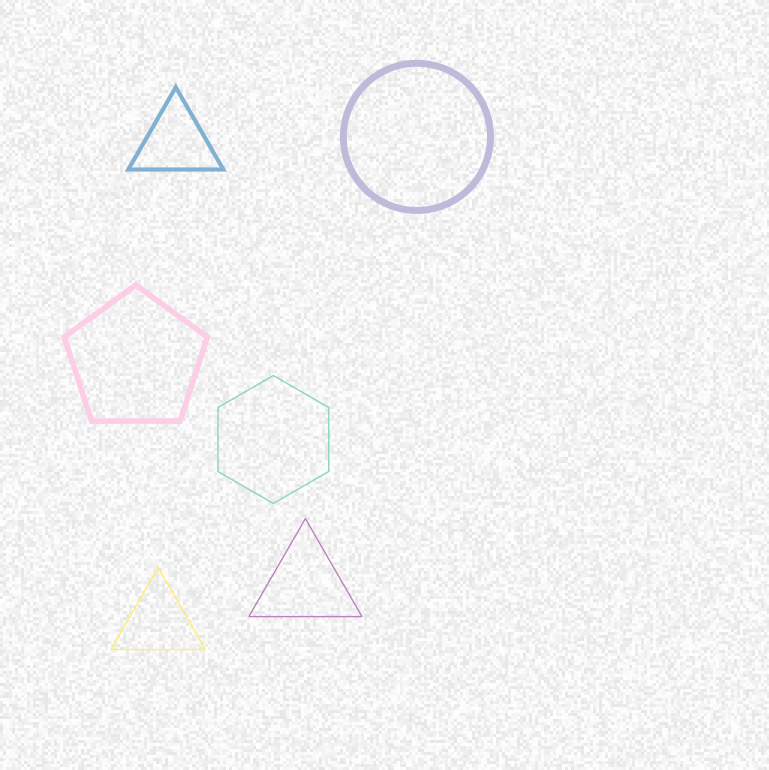[{"shape": "hexagon", "thickness": 0.5, "radius": 0.42, "center": [0.355, 0.429]}, {"shape": "circle", "thickness": 2.5, "radius": 0.48, "center": [0.541, 0.822]}, {"shape": "triangle", "thickness": 1.5, "radius": 0.36, "center": [0.228, 0.815]}, {"shape": "pentagon", "thickness": 2, "radius": 0.49, "center": [0.176, 0.532]}, {"shape": "triangle", "thickness": 0.5, "radius": 0.42, "center": [0.397, 0.242]}, {"shape": "triangle", "thickness": 0.5, "radius": 0.35, "center": [0.205, 0.192]}]